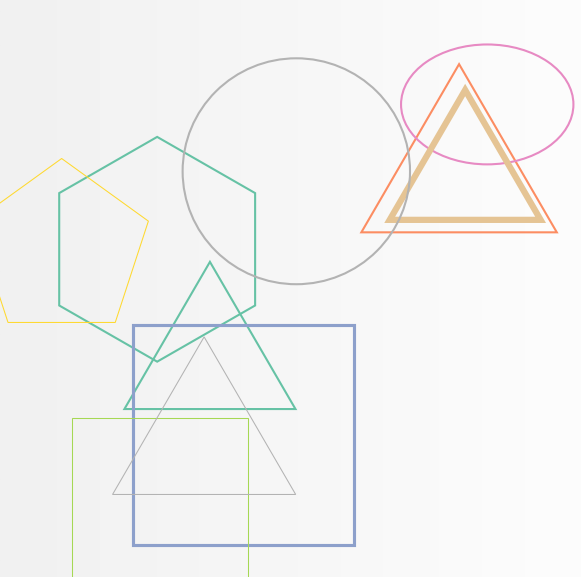[{"shape": "hexagon", "thickness": 1, "radius": 0.97, "center": [0.27, 0.567]}, {"shape": "triangle", "thickness": 1, "radius": 0.85, "center": [0.361, 0.376]}, {"shape": "triangle", "thickness": 1, "radius": 0.97, "center": [0.79, 0.694]}, {"shape": "square", "thickness": 1.5, "radius": 0.95, "center": [0.419, 0.246]}, {"shape": "oval", "thickness": 1, "radius": 0.74, "center": [0.838, 0.818]}, {"shape": "square", "thickness": 0.5, "radius": 0.76, "center": [0.276, 0.124]}, {"shape": "pentagon", "thickness": 0.5, "radius": 0.78, "center": [0.106, 0.568]}, {"shape": "triangle", "thickness": 3, "radius": 0.75, "center": [0.8, 0.693]}, {"shape": "circle", "thickness": 1, "radius": 0.98, "center": [0.51, 0.703]}, {"shape": "triangle", "thickness": 0.5, "radius": 0.91, "center": [0.351, 0.234]}]